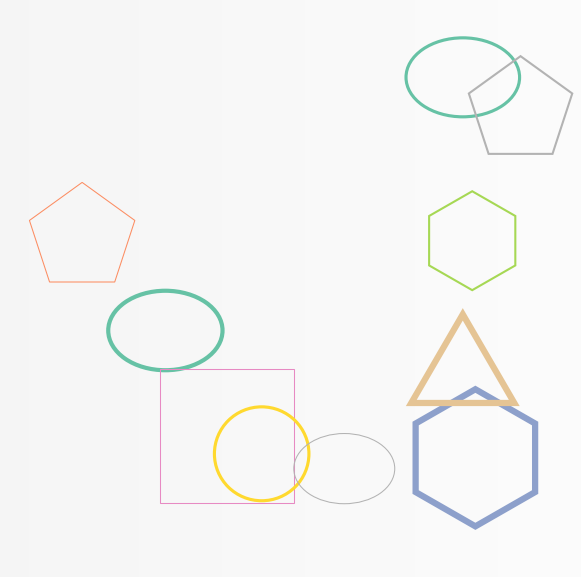[{"shape": "oval", "thickness": 2, "radius": 0.49, "center": [0.285, 0.427]}, {"shape": "oval", "thickness": 1.5, "radius": 0.49, "center": [0.796, 0.865]}, {"shape": "pentagon", "thickness": 0.5, "radius": 0.48, "center": [0.141, 0.588]}, {"shape": "hexagon", "thickness": 3, "radius": 0.59, "center": [0.818, 0.206]}, {"shape": "square", "thickness": 0.5, "radius": 0.58, "center": [0.391, 0.244]}, {"shape": "hexagon", "thickness": 1, "radius": 0.43, "center": [0.812, 0.582]}, {"shape": "circle", "thickness": 1.5, "radius": 0.41, "center": [0.45, 0.213]}, {"shape": "triangle", "thickness": 3, "radius": 0.51, "center": [0.796, 0.352]}, {"shape": "pentagon", "thickness": 1, "radius": 0.47, "center": [0.896, 0.808]}, {"shape": "oval", "thickness": 0.5, "radius": 0.43, "center": [0.592, 0.188]}]